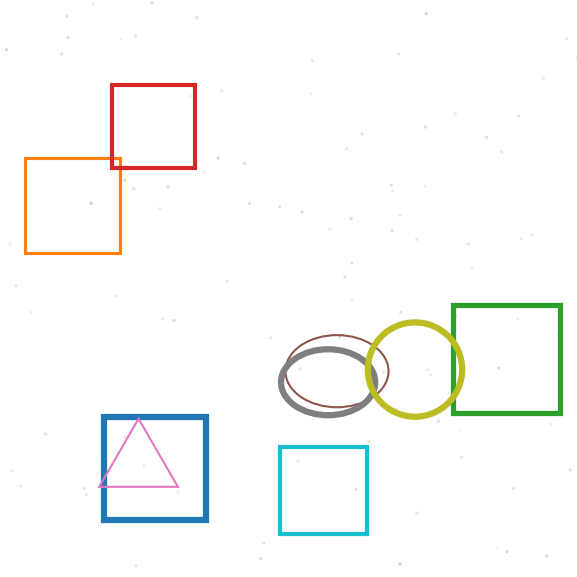[{"shape": "square", "thickness": 3, "radius": 0.44, "center": [0.268, 0.188]}, {"shape": "square", "thickness": 1.5, "radius": 0.41, "center": [0.125, 0.643]}, {"shape": "square", "thickness": 2.5, "radius": 0.47, "center": [0.877, 0.378]}, {"shape": "square", "thickness": 2, "radius": 0.36, "center": [0.265, 0.78]}, {"shape": "oval", "thickness": 1, "radius": 0.45, "center": [0.584, 0.356]}, {"shape": "triangle", "thickness": 1, "radius": 0.39, "center": [0.24, 0.195]}, {"shape": "oval", "thickness": 3, "radius": 0.41, "center": [0.568, 0.337]}, {"shape": "circle", "thickness": 3, "radius": 0.41, "center": [0.719, 0.359]}, {"shape": "square", "thickness": 2, "radius": 0.38, "center": [0.56, 0.15]}]